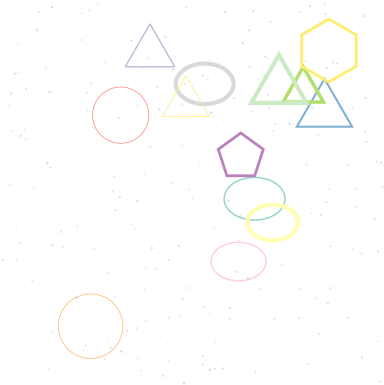[{"shape": "oval", "thickness": 1, "radius": 0.4, "center": [0.661, 0.484]}, {"shape": "oval", "thickness": 3, "radius": 0.33, "center": [0.708, 0.422]}, {"shape": "triangle", "thickness": 1, "radius": 0.37, "center": [0.39, 0.864]}, {"shape": "circle", "thickness": 0.5, "radius": 0.37, "center": [0.314, 0.701]}, {"shape": "triangle", "thickness": 1.5, "radius": 0.41, "center": [0.843, 0.712]}, {"shape": "circle", "thickness": 0.5, "radius": 0.42, "center": [0.235, 0.153]}, {"shape": "triangle", "thickness": 2.5, "radius": 0.3, "center": [0.788, 0.765]}, {"shape": "oval", "thickness": 1, "radius": 0.36, "center": [0.62, 0.321]}, {"shape": "oval", "thickness": 3, "radius": 0.38, "center": [0.532, 0.782]}, {"shape": "pentagon", "thickness": 2, "radius": 0.31, "center": [0.625, 0.593]}, {"shape": "triangle", "thickness": 3, "radius": 0.41, "center": [0.725, 0.774]}, {"shape": "triangle", "thickness": 0.5, "radius": 0.35, "center": [0.483, 0.733]}, {"shape": "hexagon", "thickness": 2, "radius": 0.41, "center": [0.854, 0.869]}]